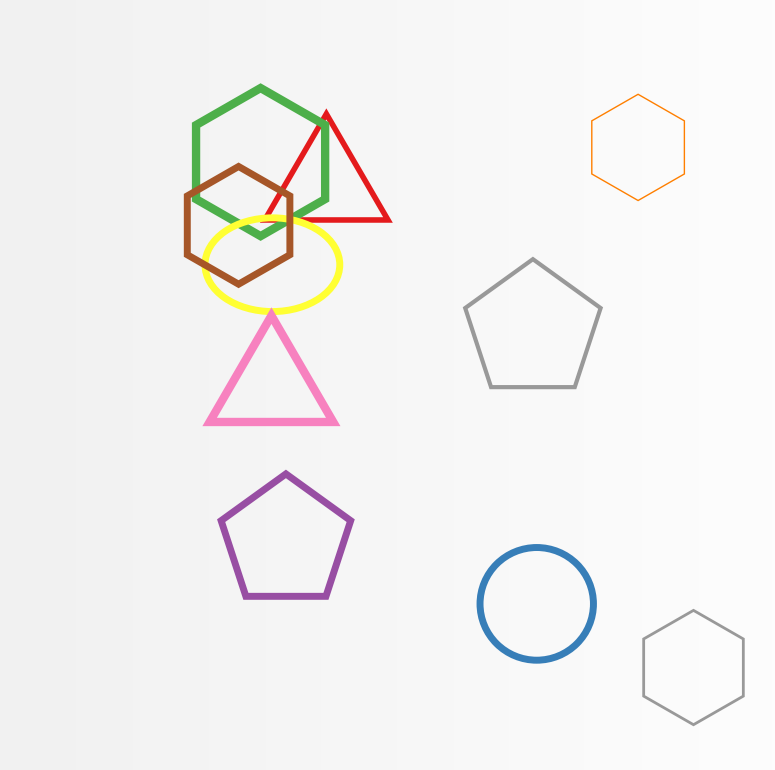[{"shape": "triangle", "thickness": 2, "radius": 0.46, "center": [0.421, 0.76]}, {"shape": "circle", "thickness": 2.5, "radius": 0.37, "center": [0.693, 0.216]}, {"shape": "hexagon", "thickness": 3, "radius": 0.48, "center": [0.336, 0.789]}, {"shape": "pentagon", "thickness": 2.5, "radius": 0.44, "center": [0.369, 0.297]}, {"shape": "hexagon", "thickness": 0.5, "radius": 0.34, "center": [0.823, 0.809]}, {"shape": "oval", "thickness": 2.5, "radius": 0.43, "center": [0.351, 0.656]}, {"shape": "hexagon", "thickness": 2.5, "radius": 0.38, "center": [0.308, 0.707]}, {"shape": "triangle", "thickness": 3, "radius": 0.46, "center": [0.35, 0.498]}, {"shape": "pentagon", "thickness": 1.5, "radius": 0.46, "center": [0.688, 0.572]}, {"shape": "hexagon", "thickness": 1, "radius": 0.37, "center": [0.895, 0.133]}]